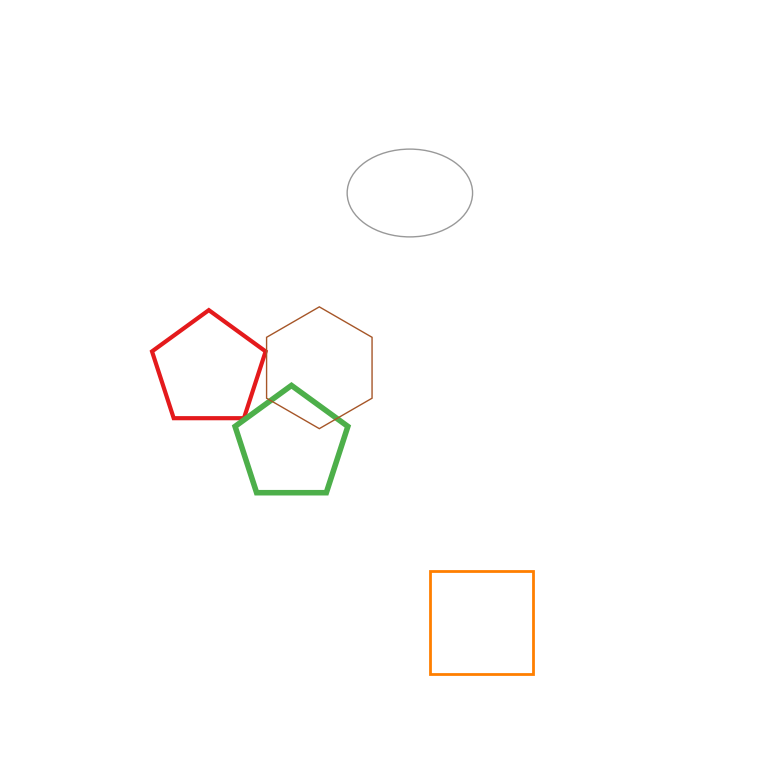[{"shape": "pentagon", "thickness": 1.5, "radius": 0.39, "center": [0.271, 0.52]}, {"shape": "pentagon", "thickness": 2, "radius": 0.39, "center": [0.379, 0.422]}, {"shape": "square", "thickness": 1, "radius": 0.33, "center": [0.626, 0.191]}, {"shape": "hexagon", "thickness": 0.5, "radius": 0.4, "center": [0.415, 0.522]}, {"shape": "oval", "thickness": 0.5, "radius": 0.41, "center": [0.532, 0.749]}]